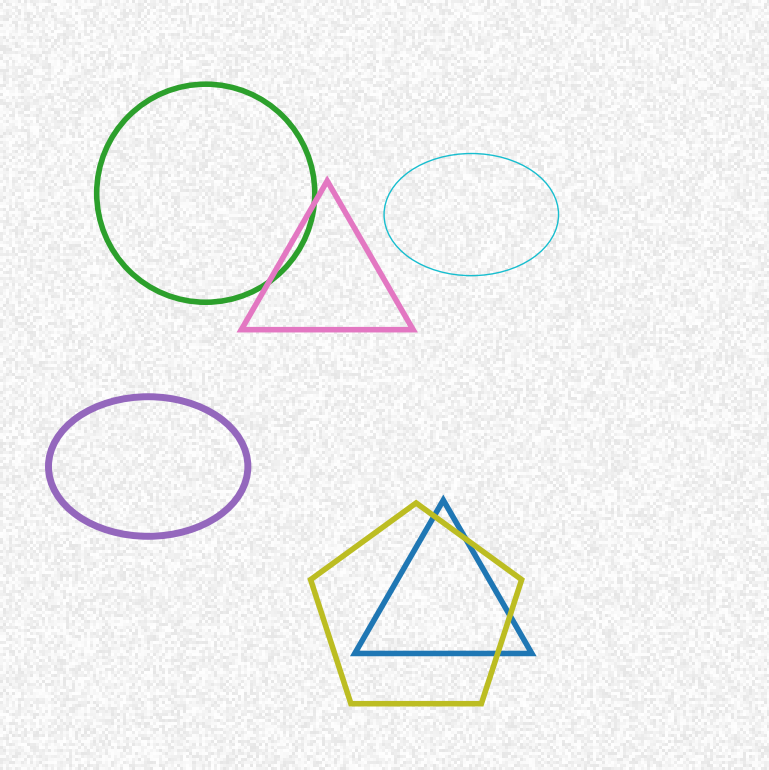[{"shape": "triangle", "thickness": 2, "radius": 0.66, "center": [0.576, 0.218]}, {"shape": "circle", "thickness": 2, "radius": 0.71, "center": [0.267, 0.749]}, {"shape": "oval", "thickness": 2.5, "radius": 0.65, "center": [0.192, 0.394]}, {"shape": "triangle", "thickness": 2, "radius": 0.64, "center": [0.425, 0.636]}, {"shape": "pentagon", "thickness": 2, "radius": 0.72, "center": [0.54, 0.203]}, {"shape": "oval", "thickness": 0.5, "radius": 0.57, "center": [0.612, 0.721]}]